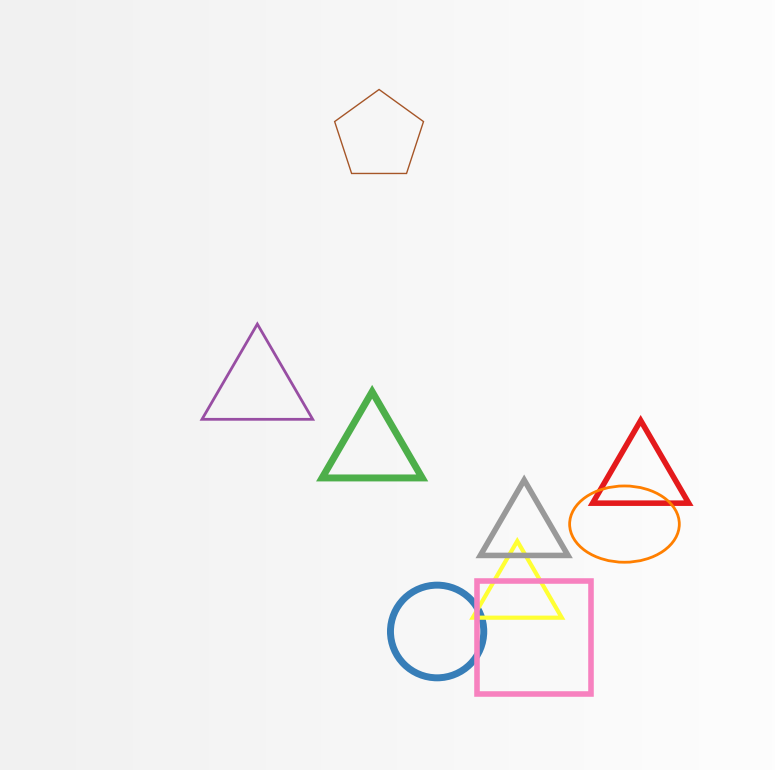[{"shape": "triangle", "thickness": 2, "radius": 0.36, "center": [0.827, 0.382]}, {"shape": "circle", "thickness": 2.5, "radius": 0.3, "center": [0.564, 0.18]}, {"shape": "triangle", "thickness": 2.5, "radius": 0.37, "center": [0.48, 0.417]}, {"shape": "triangle", "thickness": 1, "radius": 0.41, "center": [0.332, 0.497]}, {"shape": "oval", "thickness": 1, "radius": 0.35, "center": [0.806, 0.319]}, {"shape": "triangle", "thickness": 1.5, "radius": 0.33, "center": [0.667, 0.231]}, {"shape": "pentagon", "thickness": 0.5, "radius": 0.3, "center": [0.489, 0.823]}, {"shape": "square", "thickness": 2, "radius": 0.37, "center": [0.689, 0.173]}, {"shape": "triangle", "thickness": 2, "radius": 0.33, "center": [0.676, 0.311]}]